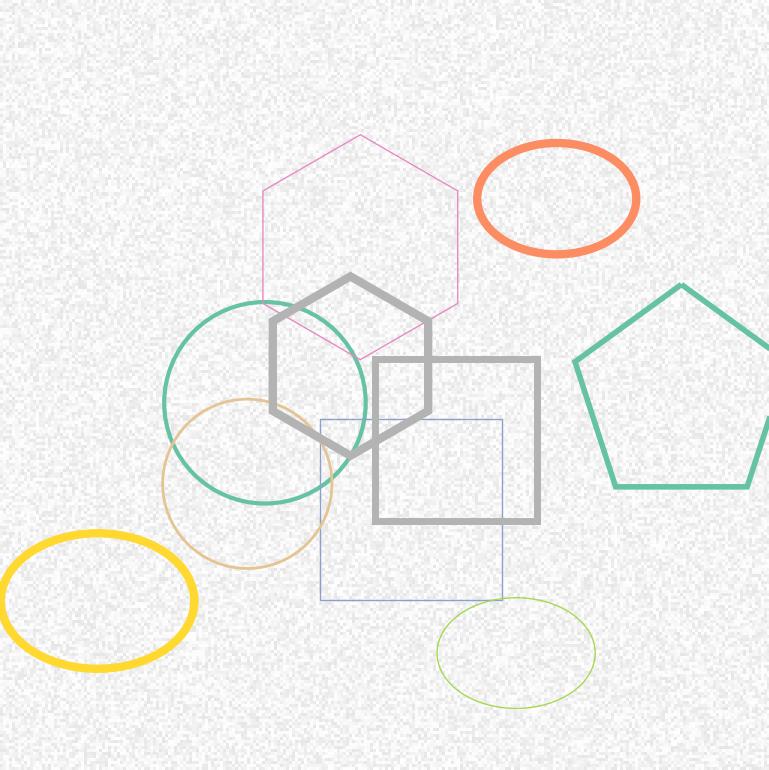[{"shape": "circle", "thickness": 1.5, "radius": 0.65, "center": [0.344, 0.477]}, {"shape": "pentagon", "thickness": 2, "radius": 0.73, "center": [0.885, 0.485]}, {"shape": "oval", "thickness": 3, "radius": 0.52, "center": [0.723, 0.742]}, {"shape": "square", "thickness": 0.5, "radius": 0.59, "center": [0.534, 0.338]}, {"shape": "hexagon", "thickness": 0.5, "radius": 0.73, "center": [0.468, 0.679]}, {"shape": "oval", "thickness": 0.5, "radius": 0.51, "center": [0.67, 0.152]}, {"shape": "oval", "thickness": 3, "radius": 0.63, "center": [0.127, 0.219]}, {"shape": "circle", "thickness": 1, "radius": 0.55, "center": [0.321, 0.372]}, {"shape": "square", "thickness": 2.5, "radius": 0.53, "center": [0.593, 0.429]}, {"shape": "hexagon", "thickness": 3, "radius": 0.58, "center": [0.455, 0.525]}]